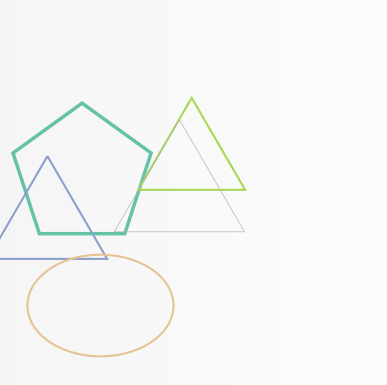[{"shape": "pentagon", "thickness": 2.5, "radius": 0.94, "center": [0.212, 0.545]}, {"shape": "triangle", "thickness": 1.5, "radius": 0.89, "center": [0.122, 0.416]}, {"shape": "triangle", "thickness": 1.5, "radius": 0.8, "center": [0.495, 0.587]}, {"shape": "oval", "thickness": 1.5, "radius": 0.94, "center": [0.259, 0.206]}, {"shape": "triangle", "thickness": 0.5, "radius": 0.97, "center": [0.463, 0.495]}]